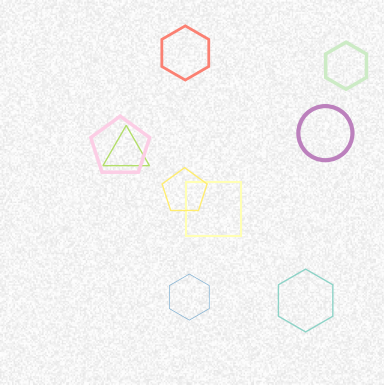[{"shape": "hexagon", "thickness": 1, "radius": 0.41, "center": [0.794, 0.219]}, {"shape": "square", "thickness": 1.5, "radius": 0.35, "center": [0.554, 0.458]}, {"shape": "hexagon", "thickness": 2, "radius": 0.35, "center": [0.481, 0.862]}, {"shape": "hexagon", "thickness": 0.5, "radius": 0.3, "center": [0.492, 0.228]}, {"shape": "triangle", "thickness": 1, "radius": 0.35, "center": [0.328, 0.605]}, {"shape": "pentagon", "thickness": 2.5, "radius": 0.4, "center": [0.312, 0.618]}, {"shape": "circle", "thickness": 3, "radius": 0.35, "center": [0.845, 0.654]}, {"shape": "hexagon", "thickness": 2.5, "radius": 0.31, "center": [0.899, 0.829]}, {"shape": "pentagon", "thickness": 1, "radius": 0.31, "center": [0.479, 0.503]}]